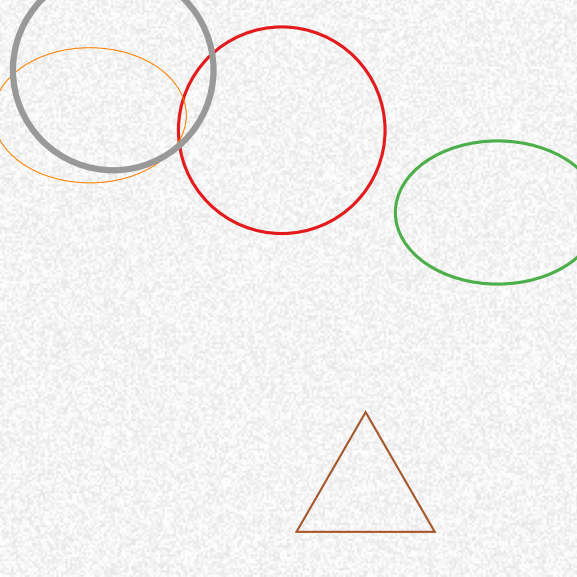[{"shape": "circle", "thickness": 1.5, "radius": 0.89, "center": [0.488, 0.774]}, {"shape": "oval", "thickness": 1.5, "radius": 0.89, "center": [0.862, 0.631]}, {"shape": "oval", "thickness": 0.5, "radius": 0.84, "center": [0.155, 0.799]}, {"shape": "triangle", "thickness": 1, "radius": 0.69, "center": [0.633, 0.147]}, {"shape": "circle", "thickness": 3, "radius": 0.87, "center": [0.196, 0.878]}]